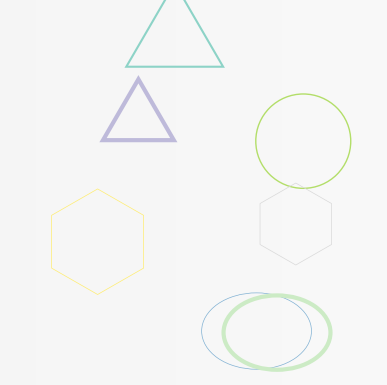[{"shape": "triangle", "thickness": 1.5, "radius": 0.72, "center": [0.451, 0.899]}, {"shape": "triangle", "thickness": 3, "radius": 0.53, "center": [0.357, 0.689]}, {"shape": "oval", "thickness": 0.5, "radius": 0.71, "center": [0.662, 0.14]}, {"shape": "circle", "thickness": 1, "radius": 0.61, "center": [0.783, 0.633]}, {"shape": "hexagon", "thickness": 0.5, "radius": 0.53, "center": [0.763, 0.418]}, {"shape": "oval", "thickness": 3, "radius": 0.69, "center": [0.715, 0.136]}, {"shape": "hexagon", "thickness": 0.5, "radius": 0.69, "center": [0.252, 0.372]}]